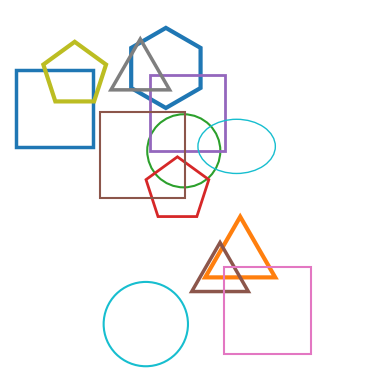[{"shape": "square", "thickness": 2.5, "radius": 0.5, "center": [0.141, 0.719]}, {"shape": "hexagon", "thickness": 3, "radius": 0.52, "center": [0.431, 0.824]}, {"shape": "triangle", "thickness": 3, "radius": 0.52, "center": [0.624, 0.332]}, {"shape": "circle", "thickness": 1.5, "radius": 0.47, "center": [0.477, 0.608]}, {"shape": "pentagon", "thickness": 2, "radius": 0.43, "center": [0.461, 0.507]}, {"shape": "square", "thickness": 2, "radius": 0.49, "center": [0.487, 0.707]}, {"shape": "square", "thickness": 1.5, "radius": 0.56, "center": [0.37, 0.597]}, {"shape": "triangle", "thickness": 2.5, "radius": 0.42, "center": [0.572, 0.285]}, {"shape": "square", "thickness": 1.5, "radius": 0.57, "center": [0.695, 0.193]}, {"shape": "triangle", "thickness": 2.5, "radius": 0.44, "center": [0.364, 0.811]}, {"shape": "pentagon", "thickness": 3, "radius": 0.43, "center": [0.194, 0.806]}, {"shape": "circle", "thickness": 1.5, "radius": 0.55, "center": [0.379, 0.158]}, {"shape": "oval", "thickness": 1, "radius": 0.5, "center": [0.615, 0.62]}]